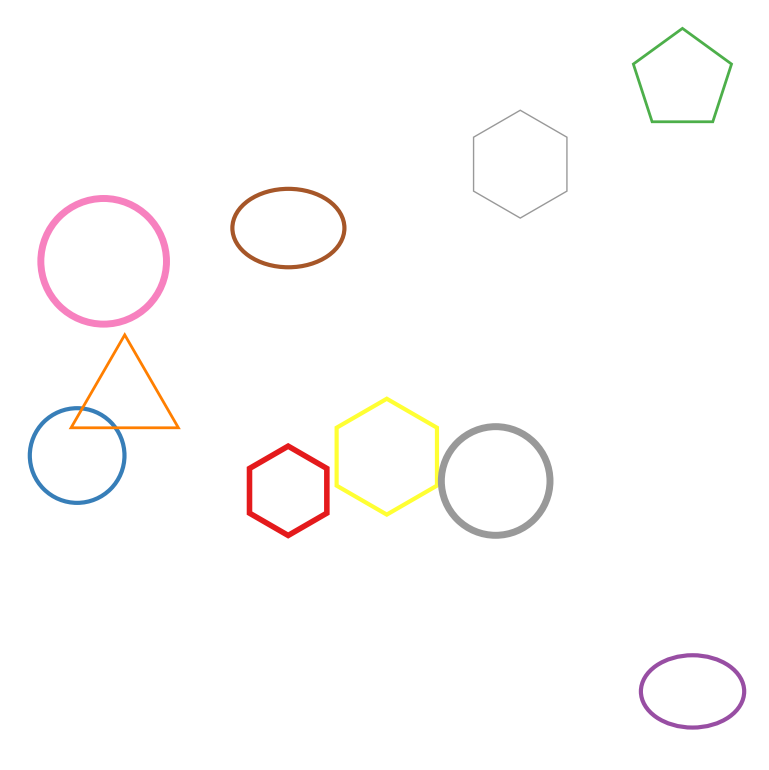[{"shape": "hexagon", "thickness": 2, "radius": 0.29, "center": [0.374, 0.363]}, {"shape": "circle", "thickness": 1.5, "radius": 0.31, "center": [0.1, 0.408]}, {"shape": "pentagon", "thickness": 1, "radius": 0.34, "center": [0.886, 0.896]}, {"shape": "oval", "thickness": 1.5, "radius": 0.34, "center": [0.899, 0.102]}, {"shape": "triangle", "thickness": 1, "radius": 0.4, "center": [0.162, 0.485]}, {"shape": "hexagon", "thickness": 1.5, "radius": 0.38, "center": [0.502, 0.407]}, {"shape": "oval", "thickness": 1.5, "radius": 0.36, "center": [0.375, 0.704]}, {"shape": "circle", "thickness": 2.5, "radius": 0.41, "center": [0.135, 0.661]}, {"shape": "circle", "thickness": 2.5, "radius": 0.35, "center": [0.644, 0.375]}, {"shape": "hexagon", "thickness": 0.5, "radius": 0.35, "center": [0.676, 0.787]}]